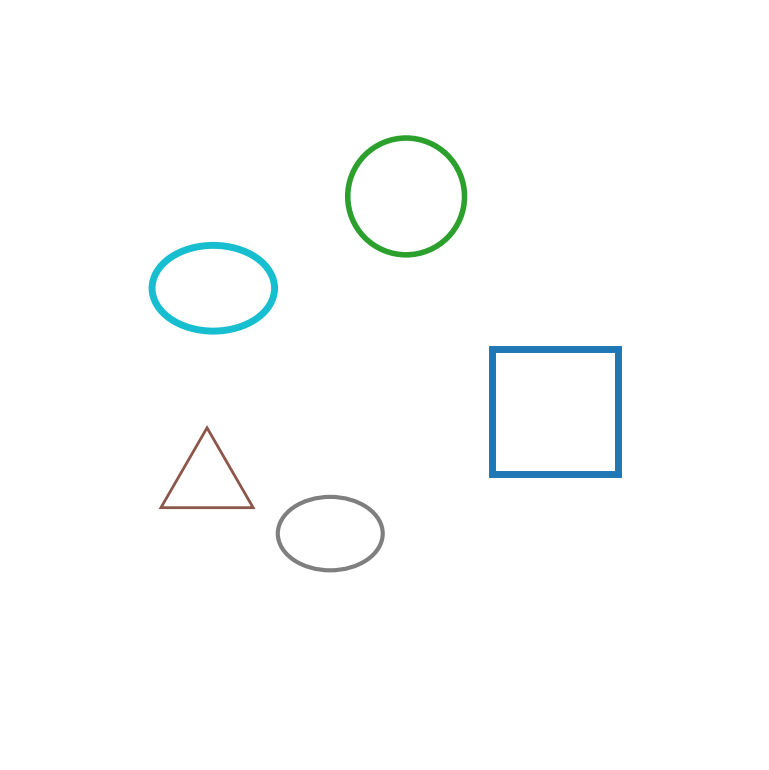[{"shape": "square", "thickness": 2.5, "radius": 0.41, "center": [0.721, 0.466]}, {"shape": "circle", "thickness": 2, "radius": 0.38, "center": [0.527, 0.745]}, {"shape": "triangle", "thickness": 1, "radius": 0.35, "center": [0.269, 0.375]}, {"shape": "oval", "thickness": 1.5, "radius": 0.34, "center": [0.429, 0.307]}, {"shape": "oval", "thickness": 2.5, "radius": 0.4, "center": [0.277, 0.626]}]